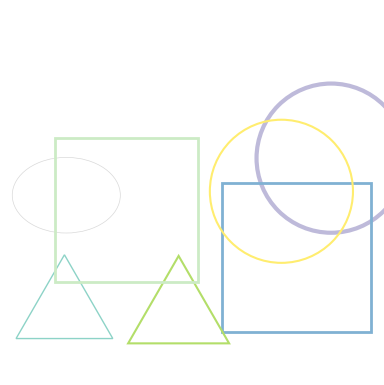[{"shape": "triangle", "thickness": 1, "radius": 0.73, "center": [0.167, 0.193]}, {"shape": "circle", "thickness": 3, "radius": 0.97, "center": [0.86, 0.589]}, {"shape": "square", "thickness": 2, "radius": 0.96, "center": [0.77, 0.332]}, {"shape": "triangle", "thickness": 1.5, "radius": 0.76, "center": [0.464, 0.184]}, {"shape": "oval", "thickness": 0.5, "radius": 0.7, "center": [0.172, 0.493]}, {"shape": "square", "thickness": 2, "radius": 0.93, "center": [0.329, 0.454]}, {"shape": "circle", "thickness": 1.5, "radius": 0.93, "center": [0.731, 0.503]}]